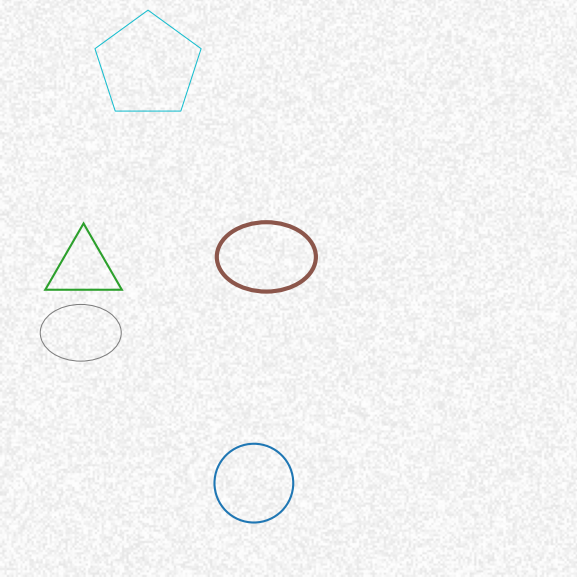[{"shape": "circle", "thickness": 1, "radius": 0.34, "center": [0.44, 0.163]}, {"shape": "triangle", "thickness": 1, "radius": 0.38, "center": [0.145, 0.536]}, {"shape": "oval", "thickness": 2, "radius": 0.43, "center": [0.461, 0.554]}, {"shape": "oval", "thickness": 0.5, "radius": 0.35, "center": [0.14, 0.423]}, {"shape": "pentagon", "thickness": 0.5, "radius": 0.48, "center": [0.256, 0.885]}]